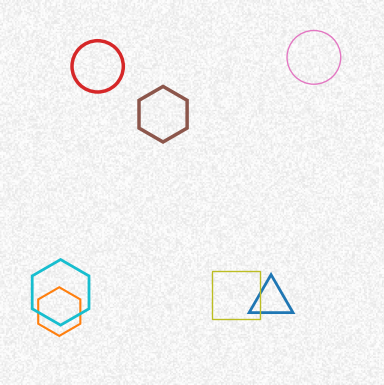[{"shape": "triangle", "thickness": 2, "radius": 0.33, "center": [0.704, 0.221]}, {"shape": "hexagon", "thickness": 1.5, "radius": 0.32, "center": [0.154, 0.191]}, {"shape": "circle", "thickness": 2.5, "radius": 0.33, "center": [0.254, 0.828]}, {"shape": "hexagon", "thickness": 2.5, "radius": 0.36, "center": [0.424, 0.703]}, {"shape": "circle", "thickness": 1, "radius": 0.35, "center": [0.815, 0.851]}, {"shape": "square", "thickness": 1, "radius": 0.31, "center": [0.613, 0.233]}, {"shape": "hexagon", "thickness": 2, "radius": 0.43, "center": [0.157, 0.241]}]